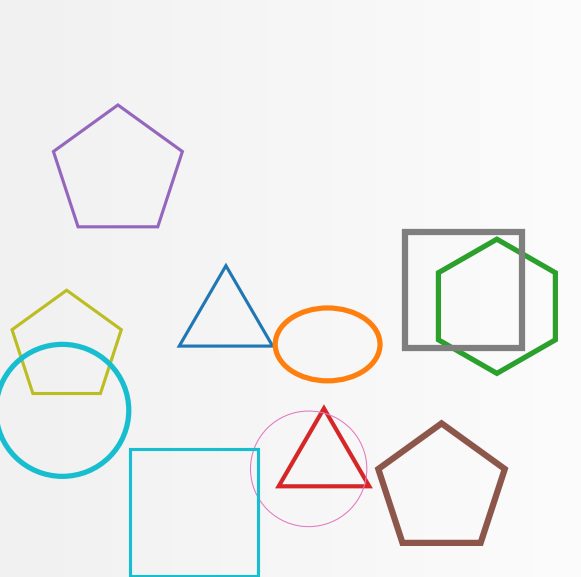[{"shape": "triangle", "thickness": 1.5, "radius": 0.46, "center": [0.389, 0.446]}, {"shape": "oval", "thickness": 2.5, "radius": 0.45, "center": [0.564, 0.403]}, {"shape": "hexagon", "thickness": 2.5, "radius": 0.58, "center": [0.855, 0.469]}, {"shape": "triangle", "thickness": 2, "radius": 0.45, "center": [0.557, 0.202]}, {"shape": "pentagon", "thickness": 1.5, "radius": 0.58, "center": [0.203, 0.701]}, {"shape": "pentagon", "thickness": 3, "radius": 0.57, "center": [0.76, 0.152]}, {"shape": "circle", "thickness": 0.5, "radius": 0.5, "center": [0.531, 0.187]}, {"shape": "square", "thickness": 3, "radius": 0.5, "center": [0.798, 0.497]}, {"shape": "pentagon", "thickness": 1.5, "radius": 0.49, "center": [0.115, 0.398]}, {"shape": "square", "thickness": 1.5, "radius": 0.55, "center": [0.334, 0.111]}, {"shape": "circle", "thickness": 2.5, "radius": 0.57, "center": [0.107, 0.289]}]